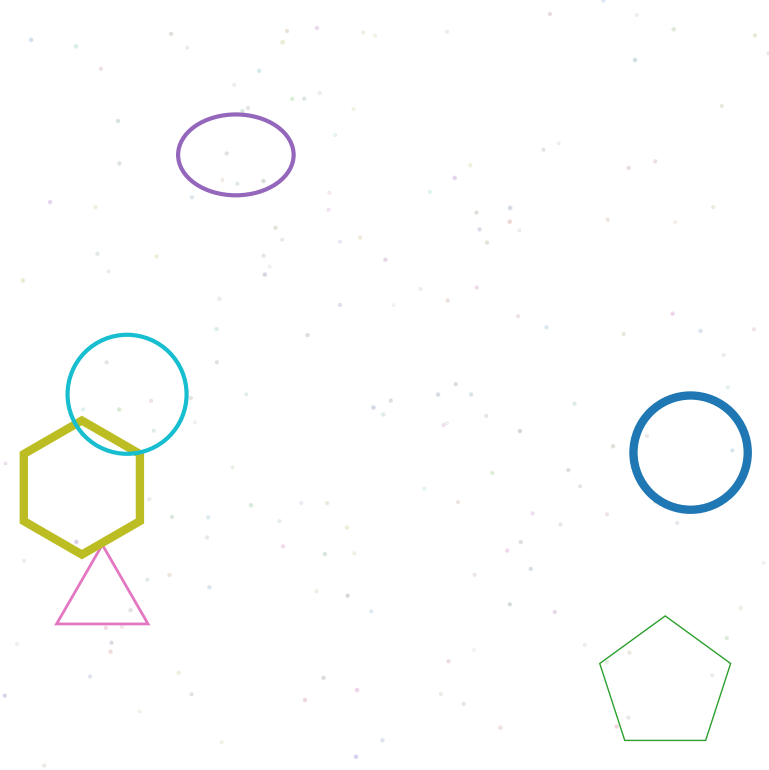[{"shape": "circle", "thickness": 3, "radius": 0.37, "center": [0.897, 0.412]}, {"shape": "pentagon", "thickness": 0.5, "radius": 0.45, "center": [0.864, 0.111]}, {"shape": "oval", "thickness": 1.5, "radius": 0.38, "center": [0.306, 0.799]}, {"shape": "triangle", "thickness": 1, "radius": 0.34, "center": [0.133, 0.224]}, {"shape": "hexagon", "thickness": 3, "radius": 0.44, "center": [0.106, 0.367]}, {"shape": "circle", "thickness": 1.5, "radius": 0.39, "center": [0.165, 0.488]}]